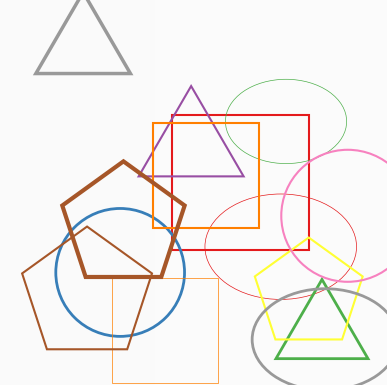[{"shape": "oval", "thickness": 0.5, "radius": 0.98, "center": [0.725, 0.359]}, {"shape": "square", "thickness": 1.5, "radius": 0.88, "center": [0.621, 0.526]}, {"shape": "circle", "thickness": 2, "radius": 0.83, "center": [0.31, 0.292]}, {"shape": "oval", "thickness": 0.5, "radius": 0.78, "center": [0.738, 0.685]}, {"shape": "triangle", "thickness": 2, "radius": 0.69, "center": [0.831, 0.137]}, {"shape": "triangle", "thickness": 1.5, "radius": 0.78, "center": [0.493, 0.62]}, {"shape": "square", "thickness": 0.5, "radius": 0.68, "center": [0.427, 0.142]}, {"shape": "square", "thickness": 1.5, "radius": 0.69, "center": [0.531, 0.544]}, {"shape": "pentagon", "thickness": 1.5, "radius": 0.73, "center": [0.797, 0.237]}, {"shape": "pentagon", "thickness": 1.5, "radius": 0.88, "center": [0.225, 0.235]}, {"shape": "pentagon", "thickness": 3, "radius": 0.83, "center": [0.319, 0.415]}, {"shape": "circle", "thickness": 1.5, "radius": 0.86, "center": [0.897, 0.44]}, {"shape": "oval", "thickness": 2, "radius": 0.94, "center": [0.839, 0.118]}, {"shape": "triangle", "thickness": 2.5, "radius": 0.7, "center": [0.215, 0.879]}]